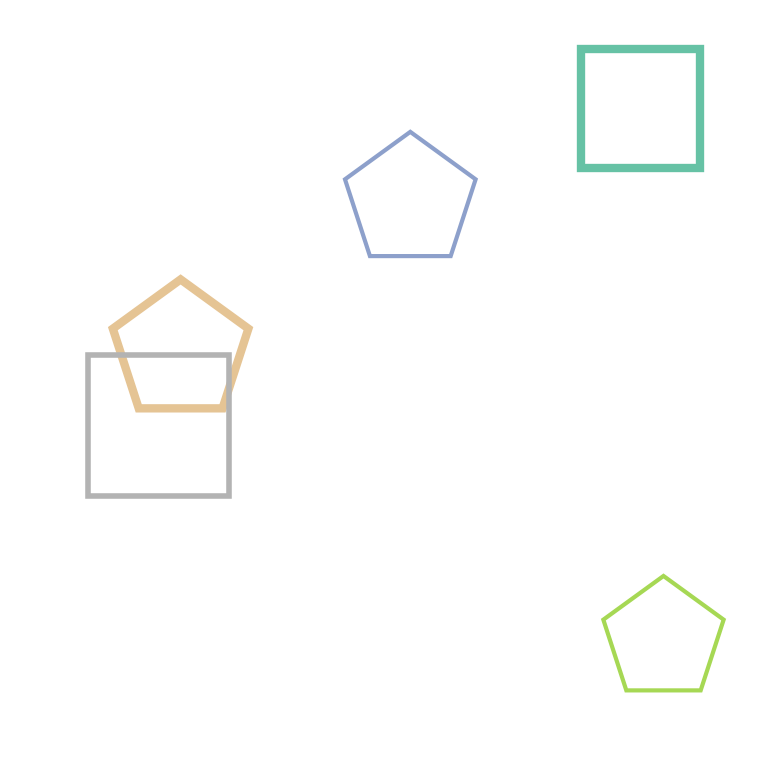[{"shape": "square", "thickness": 3, "radius": 0.39, "center": [0.832, 0.859]}, {"shape": "pentagon", "thickness": 1.5, "radius": 0.45, "center": [0.533, 0.74]}, {"shape": "pentagon", "thickness": 1.5, "radius": 0.41, "center": [0.862, 0.17]}, {"shape": "pentagon", "thickness": 3, "radius": 0.46, "center": [0.235, 0.545]}, {"shape": "square", "thickness": 2, "radius": 0.46, "center": [0.206, 0.448]}]